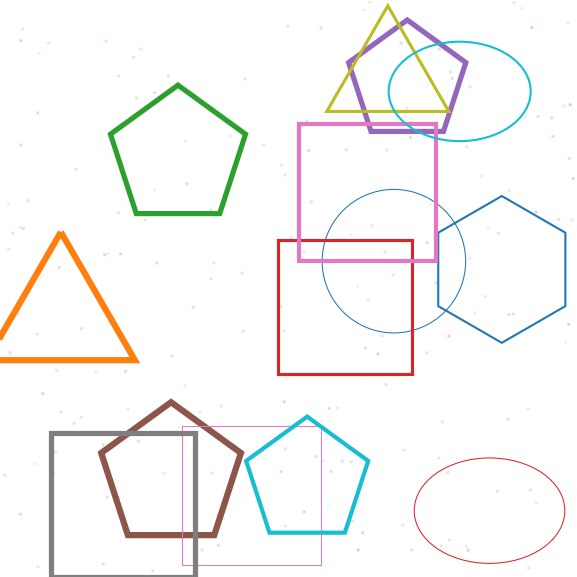[{"shape": "hexagon", "thickness": 1, "radius": 0.64, "center": [0.869, 0.533]}, {"shape": "circle", "thickness": 0.5, "radius": 0.62, "center": [0.682, 0.547]}, {"shape": "triangle", "thickness": 3, "radius": 0.74, "center": [0.105, 0.449]}, {"shape": "pentagon", "thickness": 2.5, "radius": 0.61, "center": [0.308, 0.729]}, {"shape": "oval", "thickness": 0.5, "radius": 0.65, "center": [0.848, 0.115]}, {"shape": "square", "thickness": 1.5, "radius": 0.58, "center": [0.597, 0.468]}, {"shape": "pentagon", "thickness": 2.5, "radius": 0.53, "center": [0.705, 0.858]}, {"shape": "pentagon", "thickness": 3, "radius": 0.64, "center": [0.296, 0.175]}, {"shape": "square", "thickness": 0.5, "radius": 0.6, "center": [0.436, 0.142]}, {"shape": "square", "thickness": 2, "radius": 0.59, "center": [0.636, 0.666]}, {"shape": "square", "thickness": 2.5, "radius": 0.62, "center": [0.213, 0.124]}, {"shape": "triangle", "thickness": 1.5, "radius": 0.61, "center": [0.672, 0.867]}, {"shape": "oval", "thickness": 1, "radius": 0.61, "center": [0.796, 0.841]}, {"shape": "pentagon", "thickness": 2, "radius": 0.56, "center": [0.532, 0.167]}]